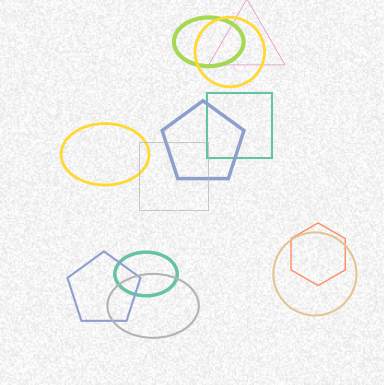[{"shape": "square", "thickness": 1.5, "radius": 0.42, "center": [0.623, 0.675]}, {"shape": "oval", "thickness": 2.5, "radius": 0.41, "center": [0.379, 0.288]}, {"shape": "hexagon", "thickness": 1, "radius": 0.41, "center": [0.826, 0.34]}, {"shape": "pentagon", "thickness": 2.5, "radius": 0.56, "center": [0.527, 0.626]}, {"shape": "pentagon", "thickness": 1.5, "radius": 0.5, "center": [0.27, 0.247]}, {"shape": "triangle", "thickness": 0.5, "radius": 0.57, "center": [0.641, 0.889]}, {"shape": "oval", "thickness": 3, "radius": 0.45, "center": [0.542, 0.891]}, {"shape": "circle", "thickness": 2, "radius": 0.45, "center": [0.597, 0.865]}, {"shape": "oval", "thickness": 2, "radius": 0.57, "center": [0.273, 0.599]}, {"shape": "circle", "thickness": 1.5, "radius": 0.54, "center": [0.818, 0.288]}, {"shape": "square", "thickness": 0.5, "radius": 0.44, "center": [0.451, 0.543]}, {"shape": "oval", "thickness": 1.5, "radius": 0.59, "center": [0.398, 0.206]}]